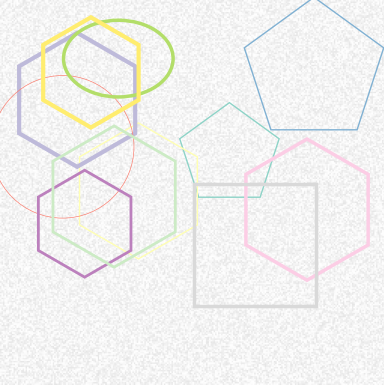[{"shape": "pentagon", "thickness": 1, "radius": 0.68, "center": [0.596, 0.598]}, {"shape": "hexagon", "thickness": 1, "radius": 0.88, "center": [0.36, 0.504]}, {"shape": "hexagon", "thickness": 3, "radius": 0.87, "center": [0.2, 0.741]}, {"shape": "circle", "thickness": 0.5, "radius": 0.93, "center": [0.163, 0.619]}, {"shape": "pentagon", "thickness": 1, "radius": 0.95, "center": [0.816, 0.817]}, {"shape": "oval", "thickness": 2.5, "radius": 0.71, "center": [0.307, 0.848]}, {"shape": "hexagon", "thickness": 2.5, "radius": 0.92, "center": [0.797, 0.455]}, {"shape": "square", "thickness": 2.5, "radius": 0.79, "center": [0.662, 0.364]}, {"shape": "hexagon", "thickness": 2, "radius": 0.69, "center": [0.22, 0.419]}, {"shape": "hexagon", "thickness": 2, "radius": 0.92, "center": [0.296, 0.49]}, {"shape": "hexagon", "thickness": 3, "radius": 0.72, "center": [0.236, 0.812]}]